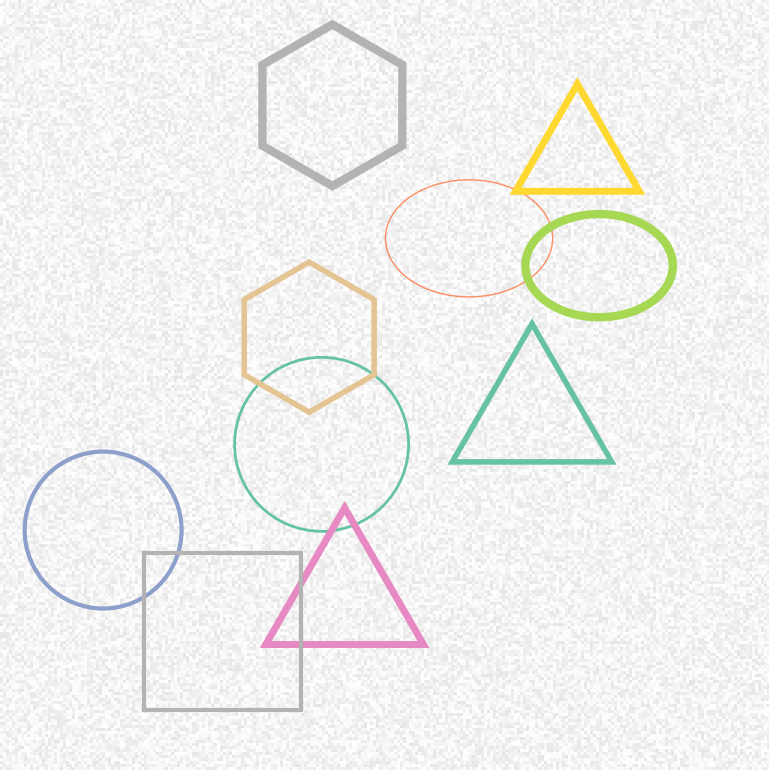[{"shape": "circle", "thickness": 1, "radius": 0.56, "center": [0.418, 0.423]}, {"shape": "triangle", "thickness": 2, "radius": 0.6, "center": [0.691, 0.46]}, {"shape": "oval", "thickness": 0.5, "radius": 0.54, "center": [0.609, 0.69]}, {"shape": "circle", "thickness": 1.5, "radius": 0.51, "center": [0.134, 0.312]}, {"shape": "triangle", "thickness": 2.5, "radius": 0.59, "center": [0.448, 0.222]}, {"shape": "oval", "thickness": 3, "radius": 0.48, "center": [0.778, 0.655]}, {"shape": "triangle", "thickness": 2.5, "radius": 0.46, "center": [0.75, 0.798]}, {"shape": "hexagon", "thickness": 2, "radius": 0.49, "center": [0.402, 0.562]}, {"shape": "square", "thickness": 1.5, "radius": 0.51, "center": [0.289, 0.179]}, {"shape": "hexagon", "thickness": 3, "radius": 0.52, "center": [0.432, 0.863]}]